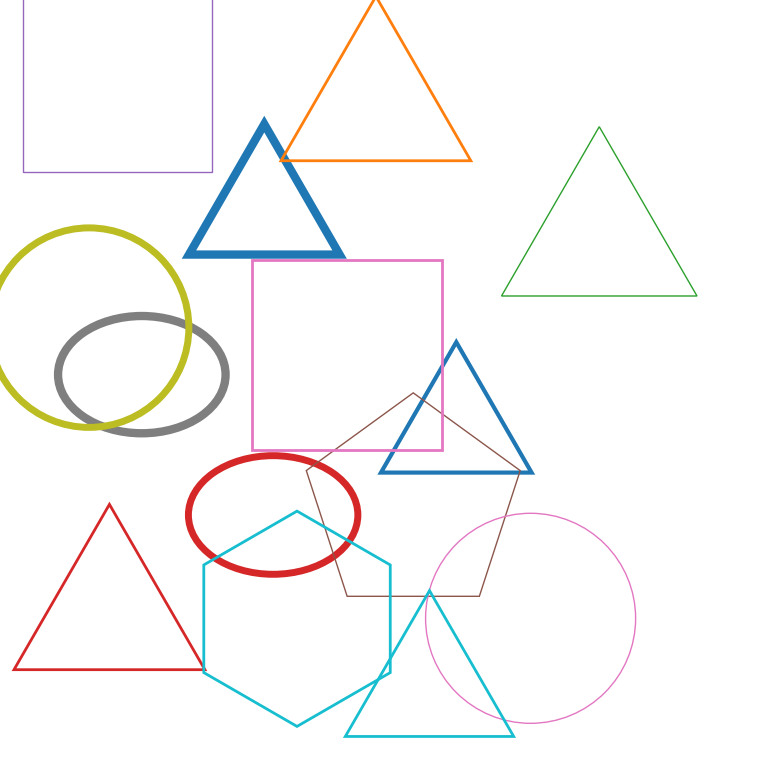[{"shape": "triangle", "thickness": 3, "radius": 0.56, "center": [0.343, 0.726]}, {"shape": "triangle", "thickness": 1.5, "radius": 0.56, "center": [0.593, 0.443]}, {"shape": "triangle", "thickness": 1, "radius": 0.71, "center": [0.488, 0.862]}, {"shape": "triangle", "thickness": 0.5, "radius": 0.73, "center": [0.778, 0.689]}, {"shape": "oval", "thickness": 2.5, "radius": 0.55, "center": [0.355, 0.331]}, {"shape": "triangle", "thickness": 1, "radius": 0.72, "center": [0.142, 0.202]}, {"shape": "square", "thickness": 0.5, "radius": 0.61, "center": [0.152, 0.899]}, {"shape": "pentagon", "thickness": 0.5, "radius": 0.73, "center": [0.537, 0.344]}, {"shape": "circle", "thickness": 0.5, "radius": 0.68, "center": [0.689, 0.197]}, {"shape": "square", "thickness": 1, "radius": 0.62, "center": [0.45, 0.539]}, {"shape": "oval", "thickness": 3, "radius": 0.54, "center": [0.184, 0.513]}, {"shape": "circle", "thickness": 2.5, "radius": 0.65, "center": [0.116, 0.575]}, {"shape": "triangle", "thickness": 1, "radius": 0.63, "center": [0.558, 0.107]}, {"shape": "hexagon", "thickness": 1, "radius": 0.7, "center": [0.386, 0.196]}]